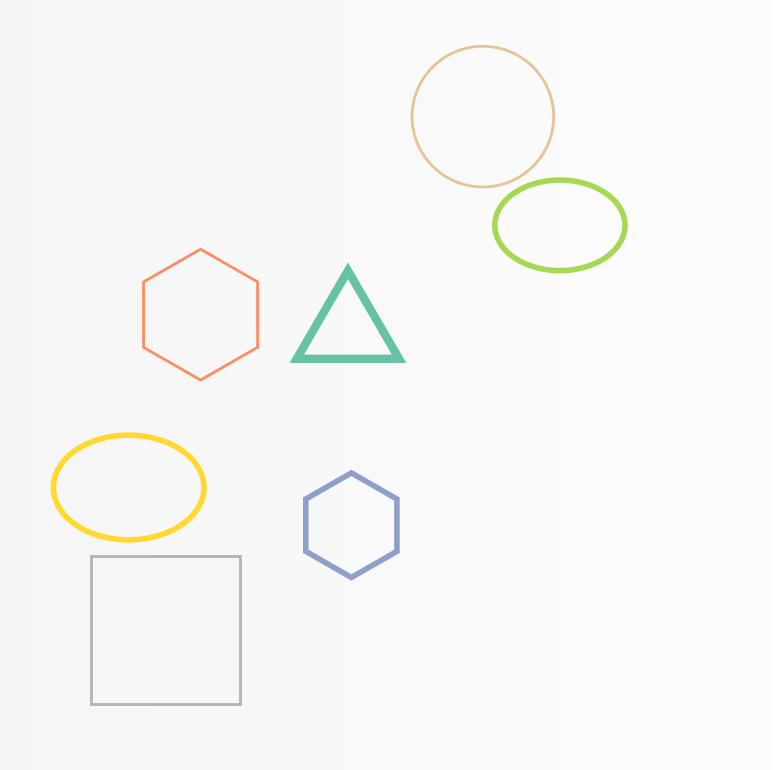[{"shape": "triangle", "thickness": 3, "radius": 0.38, "center": [0.449, 0.572]}, {"shape": "hexagon", "thickness": 1, "radius": 0.42, "center": [0.259, 0.591]}, {"shape": "hexagon", "thickness": 2, "radius": 0.34, "center": [0.453, 0.318]}, {"shape": "oval", "thickness": 2, "radius": 0.42, "center": [0.722, 0.707]}, {"shape": "oval", "thickness": 2, "radius": 0.49, "center": [0.166, 0.367]}, {"shape": "circle", "thickness": 1, "radius": 0.46, "center": [0.623, 0.849]}, {"shape": "square", "thickness": 1, "radius": 0.48, "center": [0.214, 0.182]}]